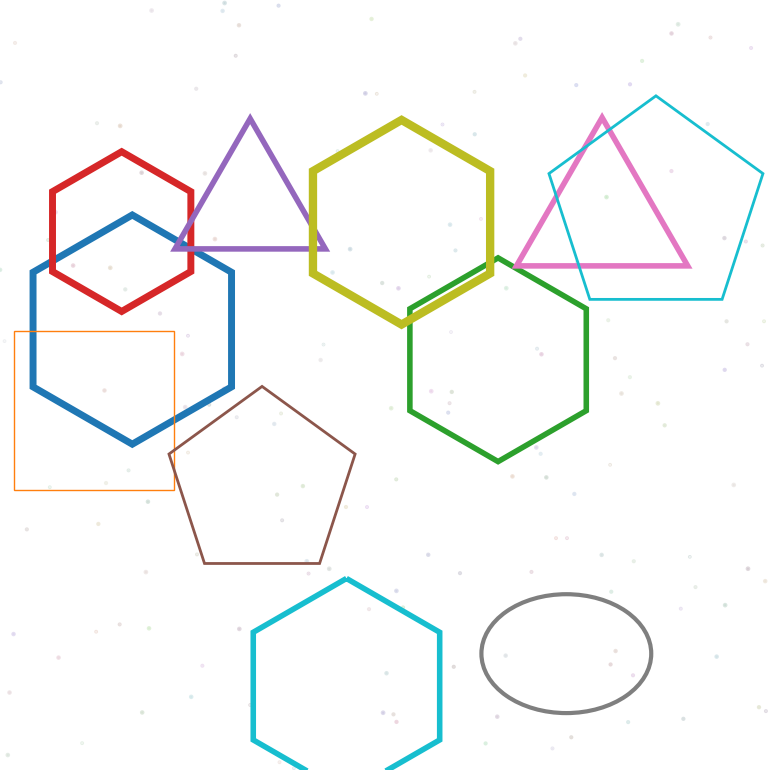[{"shape": "hexagon", "thickness": 2.5, "radius": 0.74, "center": [0.172, 0.572]}, {"shape": "square", "thickness": 0.5, "radius": 0.52, "center": [0.122, 0.467]}, {"shape": "hexagon", "thickness": 2, "radius": 0.66, "center": [0.647, 0.533]}, {"shape": "hexagon", "thickness": 2.5, "radius": 0.52, "center": [0.158, 0.699]}, {"shape": "triangle", "thickness": 2, "radius": 0.56, "center": [0.325, 0.733]}, {"shape": "pentagon", "thickness": 1, "radius": 0.64, "center": [0.34, 0.371]}, {"shape": "triangle", "thickness": 2, "radius": 0.64, "center": [0.782, 0.719]}, {"shape": "oval", "thickness": 1.5, "radius": 0.55, "center": [0.735, 0.151]}, {"shape": "hexagon", "thickness": 3, "radius": 0.66, "center": [0.522, 0.711]}, {"shape": "pentagon", "thickness": 1, "radius": 0.73, "center": [0.852, 0.729]}, {"shape": "hexagon", "thickness": 2, "radius": 0.7, "center": [0.45, 0.109]}]